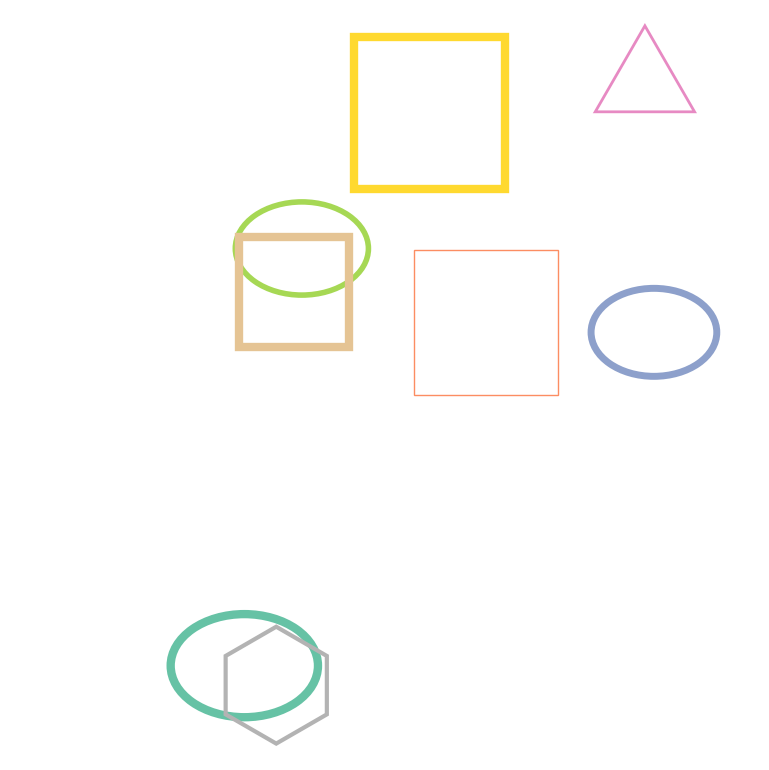[{"shape": "oval", "thickness": 3, "radius": 0.48, "center": [0.317, 0.136]}, {"shape": "square", "thickness": 0.5, "radius": 0.47, "center": [0.631, 0.581]}, {"shape": "oval", "thickness": 2.5, "radius": 0.41, "center": [0.849, 0.568]}, {"shape": "triangle", "thickness": 1, "radius": 0.37, "center": [0.838, 0.892]}, {"shape": "oval", "thickness": 2, "radius": 0.43, "center": [0.392, 0.677]}, {"shape": "square", "thickness": 3, "radius": 0.49, "center": [0.558, 0.853]}, {"shape": "square", "thickness": 3, "radius": 0.36, "center": [0.382, 0.621]}, {"shape": "hexagon", "thickness": 1.5, "radius": 0.38, "center": [0.359, 0.11]}]